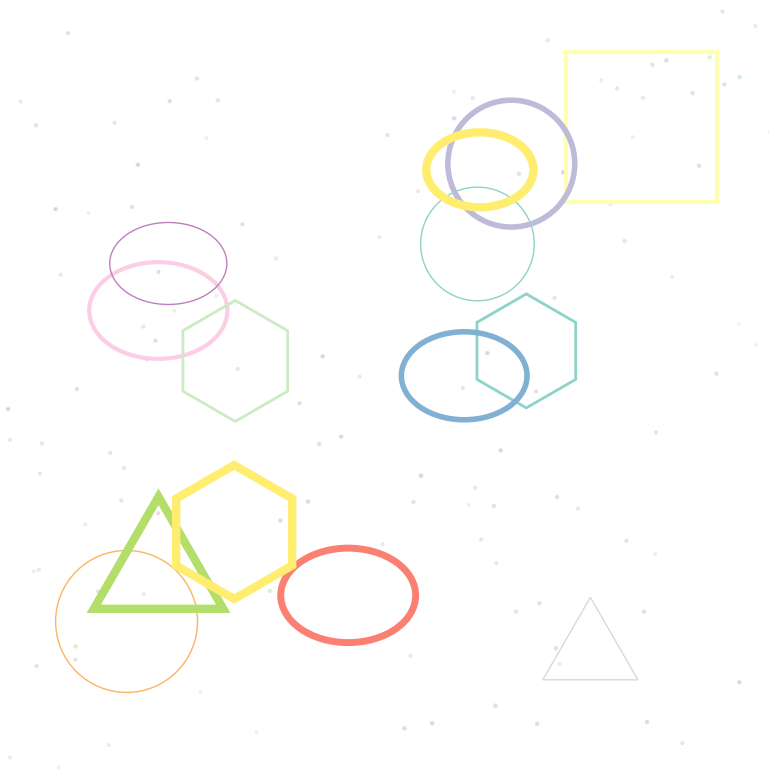[{"shape": "circle", "thickness": 0.5, "radius": 0.37, "center": [0.62, 0.683]}, {"shape": "hexagon", "thickness": 1, "radius": 0.37, "center": [0.684, 0.544]}, {"shape": "square", "thickness": 1.5, "radius": 0.49, "center": [0.833, 0.835]}, {"shape": "circle", "thickness": 2, "radius": 0.41, "center": [0.664, 0.788]}, {"shape": "oval", "thickness": 2.5, "radius": 0.44, "center": [0.452, 0.227]}, {"shape": "oval", "thickness": 2, "radius": 0.41, "center": [0.603, 0.512]}, {"shape": "circle", "thickness": 0.5, "radius": 0.46, "center": [0.164, 0.193]}, {"shape": "triangle", "thickness": 3, "radius": 0.49, "center": [0.206, 0.258]}, {"shape": "oval", "thickness": 1.5, "radius": 0.45, "center": [0.206, 0.597]}, {"shape": "triangle", "thickness": 0.5, "radius": 0.36, "center": [0.767, 0.153]}, {"shape": "oval", "thickness": 0.5, "radius": 0.38, "center": [0.219, 0.658]}, {"shape": "hexagon", "thickness": 1, "radius": 0.39, "center": [0.306, 0.531]}, {"shape": "hexagon", "thickness": 3, "radius": 0.43, "center": [0.304, 0.309]}, {"shape": "oval", "thickness": 3, "radius": 0.35, "center": [0.623, 0.779]}]